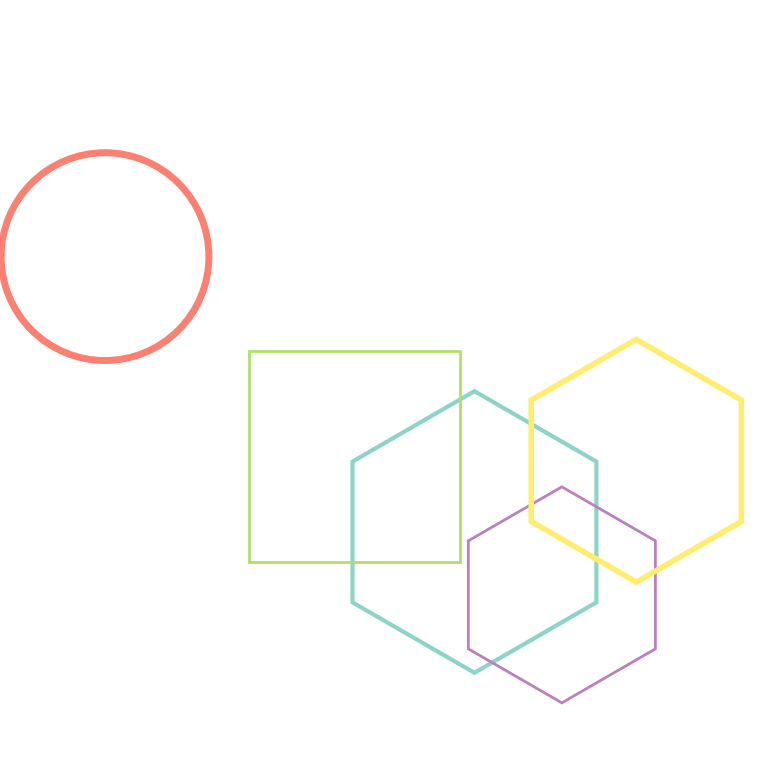[{"shape": "hexagon", "thickness": 1.5, "radius": 0.91, "center": [0.616, 0.309]}, {"shape": "circle", "thickness": 2.5, "radius": 0.67, "center": [0.136, 0.667]}, {"shape": "square", "thickness": 1, "radius": 0.69, "center": [0.461, 0.407]}, {"shape": "hexagon", "thickness": 1, "radius": 0.7, "center": [0.73, 0.227]}, {"shape": "hexagon", "thickness": 2, "radius": 0.79, "center": [0.826, 0.402]}]